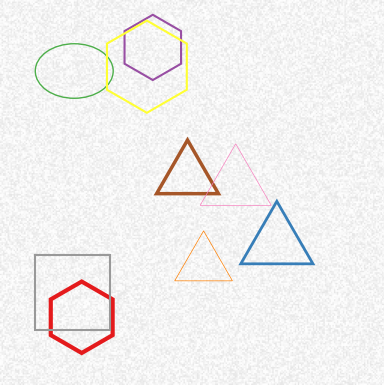[{"shape": "hexagon", "thickness": 3, "radius": 0.46, "center": [0.212, 0.176]}, {"shape": "triangle", "thickness": 2, "radius": 0.54, "center": [0.719, 0.369]}, {"shape": "oval", "thickness": 1, "radius": 0.51, "center": [0.193, 0.816]}, {"shape": "hexagon", "thickness": 1.5, "radius": 0.42, "center": [0.397, 0.877]}, {"shape": "triangle", "thickness": 0.5, "radius": 0.43, "center": [0.529, 0.314]}, {"shape": "hexagon", "thickness": 1.5, "radius": 0.6, "center": [0.382, 0.827]}, {"shape": "triangle", "thickness": 2.5, "radius": 0.46, "center": [0.487, 0.543]}, {"shape": "triangle", "thickness": 0.5, "radius": 0.53, "center": [0.612, 0.52]}, {"shape": "square", "thickness": 1.5, "radius": 0.49, "center": [0.187, 0.239]}]